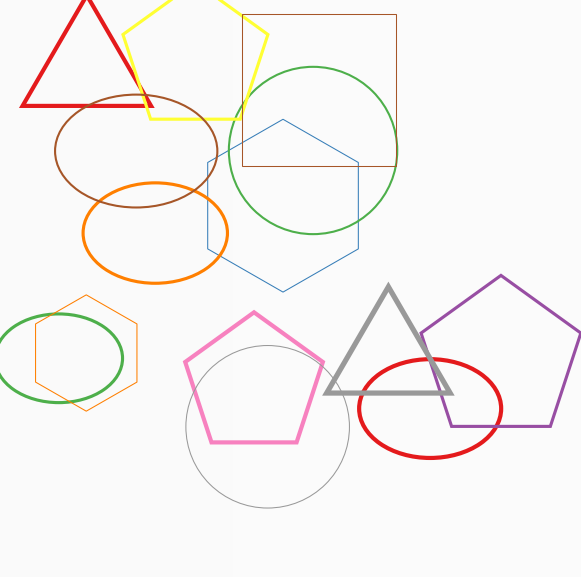[{"shape": "triangle", "thickness": 2, "radius": 0.64, "center": [0.149, 0.88]}, {"shape": "oval", "thickness": 2, "radius": 0.61, "center": [0.74, 0.292]}, {"shape": "hexagon", "thickness": 0.5, "radius": 0.75, "center": [0.487, 0.643]}, {"shape": "oval", "thickness": 1.5, "radius": 0.55, "center": [0.101, 0.379]}, {"shape": "circle", "thickness": 1, "radius": 0.72, "center": [0.539, 0.739]}, {"shape": "pentagon", "thickness": 1.5, "radius": 0.72, "center": [0.862, 0.378]}, {"shape": "hexagon", "thickness": 0.5, "radius": 0.5, "center": [0.148, 0.388]}, {"shape": "oval", "thickness": 1.5, "radius": 0.62, "center": [0.267, 0.596]}, {"shape": "pentagon", "thickness": 1.5, "radius": 0.66, "center": [0.336, 0.899]}, {"shape": "oval", "thickness": 1, "radius": 0.7, "center": [0.234, 0.738]}, {"shape": "square", "thickness": 0.5, "radius": 0.66, "center": [0.549, 0.843]}, {"shape": "pentagon", "thickness": 2, "radius": 0.62, "center": [0.437, 0.334]}, {"shape": "triangle", "thickness": 2.5, "radius": 0.61, "center": [0.668, 0.38]}, {"shape": "circle", "thickness": 0.5, "radius": 0.7, "center": [0.461, 0.26]}]